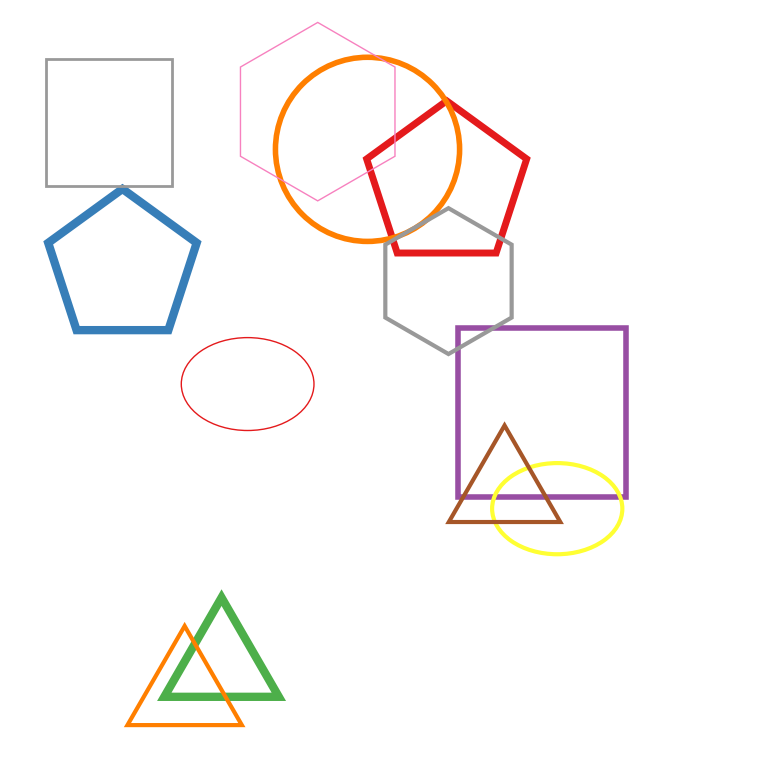[{"shape": "pentagon", "thickness": 2.5, "radius": 0.55, "center": [0.58, 0.76]}, {"shape": "oval", "thickness": 0.5, "radius": 0.43, "center": [0.322, 0.501]}, {"shape": "pentagon", "thickness": 3, "radius": 0.51, "center": [0.159, 0.653]}, {"shape": "triangle", "thickness": 3, "radius": 0.43, "center": [0.288, 0.138]}, {"shape": "square", "thickness": 2, "radius": 0.55, "center": [0.704, 0.464]}, {"shape": "circle", "thickness": 2, "radius": 0.6, "center": [0.477, 0.806]}, {"shape": "triangle", "thickness": 1.5, "radius": 0.43, "center": [0.24, 0.101]}, {"shape": "oval", "thickness": 1.5, "radius": 0.42, "center": [0.724, 0.339]}, {"shape": "triangle", "thickness": 1.5, "radius": 0.42, "center": [0.655, 0.364]}, {"shape": "hexagon", "thickness": 0.5, "radius": 0.58, "center": [0.413, 0.855]}, {"shape": "hexagon", "thickness": 1.5, "radius": 0.47, "center": [0.582, 0.635]}, {"shape": "square", "thickness": 1, "radius": 0.41, "center": [0.142, 0.841]}]